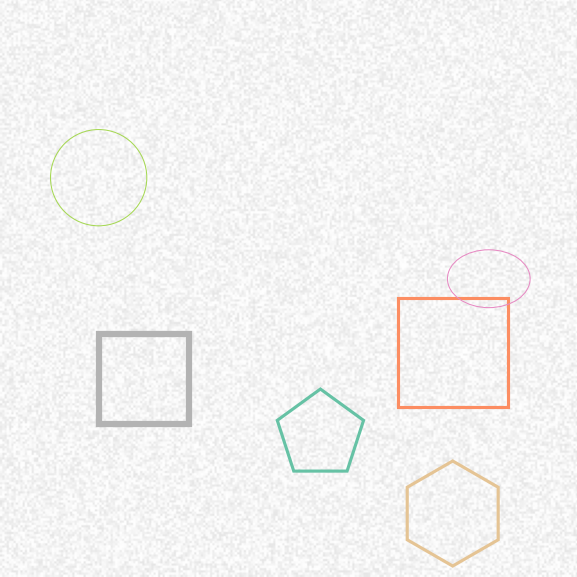[{"shape": "pentagon", "thickness": 1.5, "radius": 0.39, "center": [0.555, 0.247]}, {"shape": "square", "thickness": 1.5, "radius": 0.47, "center": [0.785, 0.389]}, {"shape": "oval", "thickness": 0.5, "radius": 0.36, "center": [0.846, 0.517]}, {"shape": "circle", "thickness": 0.5, "radius": 0.42, "center": [0.171, 0.691]}, {"shape": "hexagon", "thickness": 1.5, "radius": 0.45, "center": [0.784, 0.11]}, {"shape": "square", "thickness": 3, "radius": 0.39, "center": [0.25, 0.343]}]